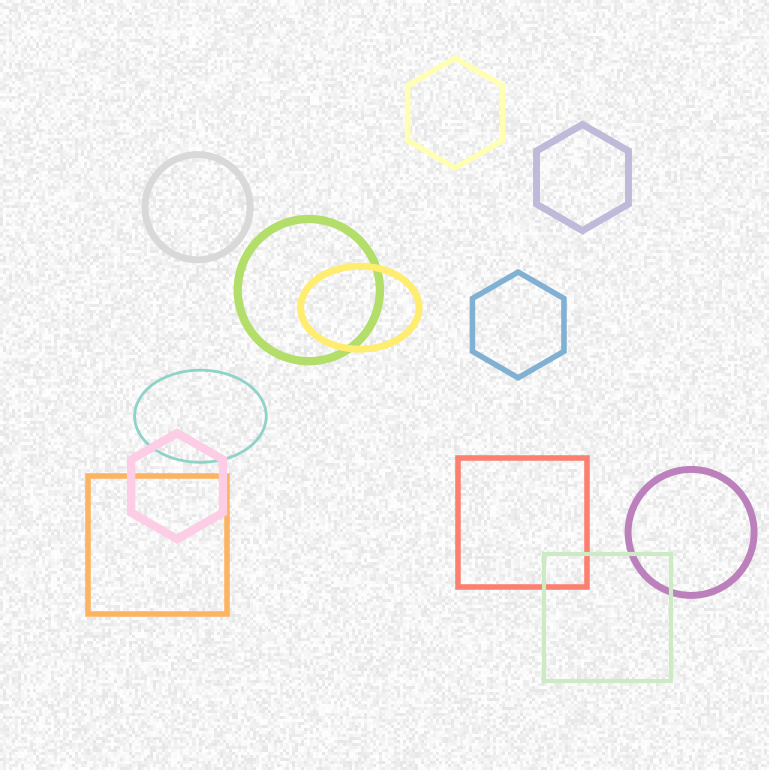[{"shape": "oval", "thickness": 1, "radius": 0.43, "center": [0.26, 0.459]}, {"shape": "hexagon", "thickness": 2, "radius": 0.36, "center": [0.591, 0.853]}, {"shape": "hexagon", "thickness": 2.5, "radius": 0.34, "center": [0.756, 0.769]}, {"shape": "square", "thickness": 2, "radius": 0.42, "center": [0.679, 0.321]}, {"shape": "hexagon", "thickness": 2, "radius": 0.34, "center": [0.673, 0.578]}, {"shape": "square", "thickness": 2, "radius": 0.45, "center": [0.205, 0.292]}, {"shape": "circle", "thickness": 3, "radius": 0.46, "center": [0.401, 0.623]}, {"shape": "hexagon", "thickness": 3, "radius": 0.34, "center": [0.23, 0.369]}, {"shape": "circle", "thickness": 2.5, "radius": 0.34, "center": [0.257, 0.731]}, {"shape": "circle", "thickness": 2.5, "radius": 0.41, "center": [0.898, 0.309]}, {"shape": "square", "thickness": 1.5, "radius": 0.41, "center": [0.789, 0.198]}, {"shape": "oval", "thickness": 2.5, "radius": 0.38, "center": [0.467, 0.6]}]